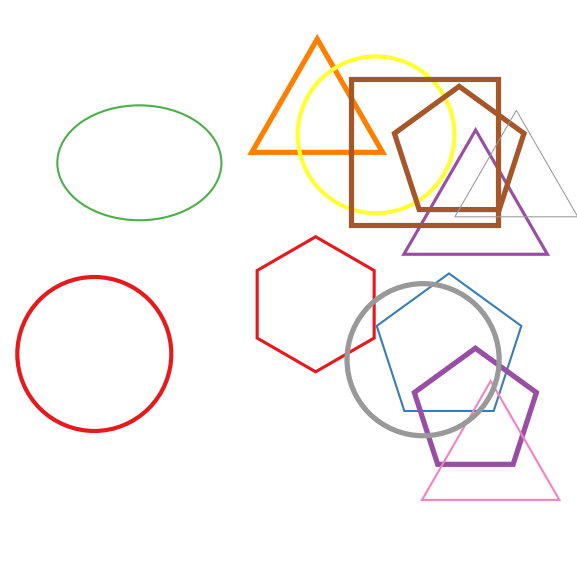[{"shape": "hexagon", "thickness": 1.5, "radius": 0.58, "center": [0.547, 0.472]}, {"shape": "circle", "thickness": 2, "radius": 0.67, "center": [0.163, 0.386]}, {"shape": "pentagon", "thickness": 1, "radius": 0.66, "center": [0.778, 0.394]}, {"shape": "oval", "thickness": 1, "radius": 0.71, "center": [0.241, 0.717]}, {"shape": "triangle", "thickness": 1.5, "radius": 0.72, "center": [0.824, 0.631]}, {"shape": "pentagon", "thickness": 2.5, "radius": 0.56, "center": [0.823, 0.285]}, {"shape": "triangle", "thickness": 2.5, "radius": 0.65, "center": [0.549, 0.801]}, {"shape": "circle", "thickness": 2, "radius": 0.68, "center": [0.651, 0.766]}, {"shape": "square", "thickness": 2.5, "radius": 0.64, "center": [0.735, 0.736]}, {"shape": "pentagon", "thickness": 2.5, "radius": 0.59, "center": [0.795, 0.732]}, {"shape": "triangle", "thickness": 1, "radius": 0.69, "center": [0.85, 0.202]}, {"shape": "circle", "thickness": 2.5, "radius": 0.66, "center": [0.733, 0.376]}, {"shape": "triangle", "thickness": 0.5, "radius": 0.61, "center": [0.894, 0.685]}]